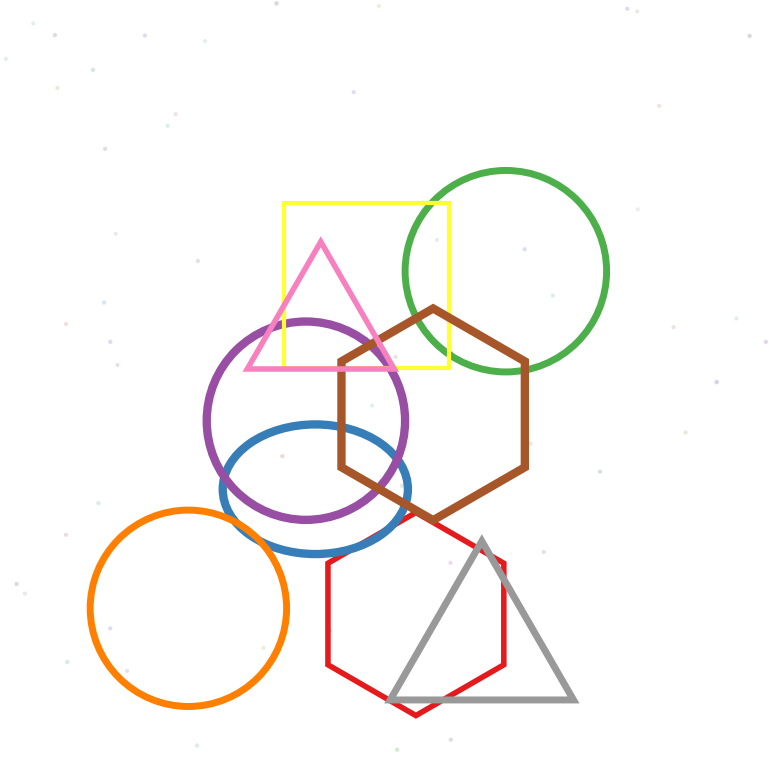[{"shape": "hexagon", "thickness": 2, "radius": 0.66, "center": [0.54, 0.203]}, {"shape": "oval", "thickness": 3, "radius": 0.6, "center": [0.41, 0.365]}, {"shape": "circle", "thickness": 2.5, "radius": 0.65, "center": [0.657, 0.648]}, {"shape": "circle", "thickness": 3, "radius": 0.64, "center": [0.397, 0.454]}, {"shape": "circle", "thickness": 2.5, "radius": 0.64, "center": [0.245, 0.21]}, {"shape": "square", "thickness": 1.5, "radius": 0.54, "center": [0.476, 0.629]}, {"shape": "hexagon", "thickness": 3, "radius": 0.69, "center": [0.563, 0.462]}, {"shape": "triangle", "thickness": 2, "radius": 0.55, "center": [0.417, 0.576]}, {"shape": "triangle", "thickness": 2.5, "radius": 0.69, "center": [0.626, 0.16]}]